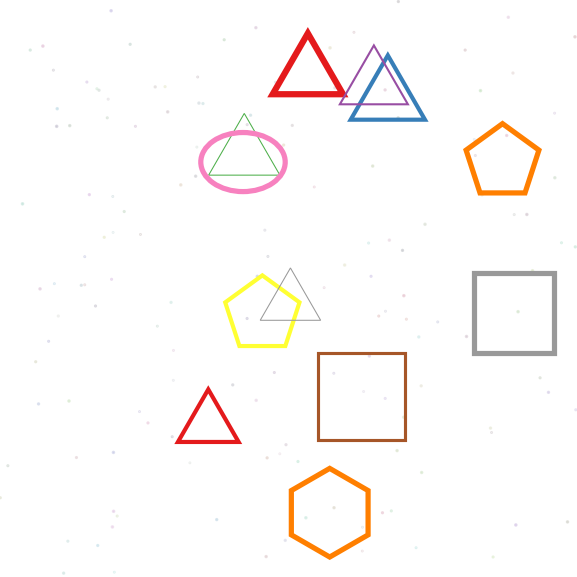[{"shape": "triangle", "thickness": 3, "radius": 0.35, "center": [0.533, 0.871]}, {"shape": "triangle", "thickness": 2, "radius": 0.3, "center": [0.361, 0.264]}, {"shape": "triangle", "thickness": 2, "radius": 0.37, "center": [0.672, 0.829]}, {"shape": "triangle", "thickness": 0.5, "radius": 0.36, "center": [0.423, 0.731]}, {"shape": "triangle", "thickness": 1, "radius": 0.34, "center": [0.647, 0.853]}, {"shape": "hexagon", "thickness": 2.5, "radius": 0.38, "center": [0.571, 0.111]}, {"shape": "pentagon", "thickness": 2.5, "radius": 0.33, "center": [0.87, 0.719]}, {"shape": "pentagon", "thickness": 2, "radius": 0.34, "center": [0.454, 0.455]}, {"shape": "square", "thickness": 1.5, "radius": 0.38, "center": [0.625, 0.313]}, {"shape": "oval", "thickness": 2.5, "radius": 0.37, "center": [0.421, 0.719]}, {"shape": "triangle", "thickness": 0.5, "radius": 0.3, "center": [0.503, 0.475]}, {"shape": "square", "thickness": 2.5, "radius": 0.35, "center": [0.89, 0.456]}]